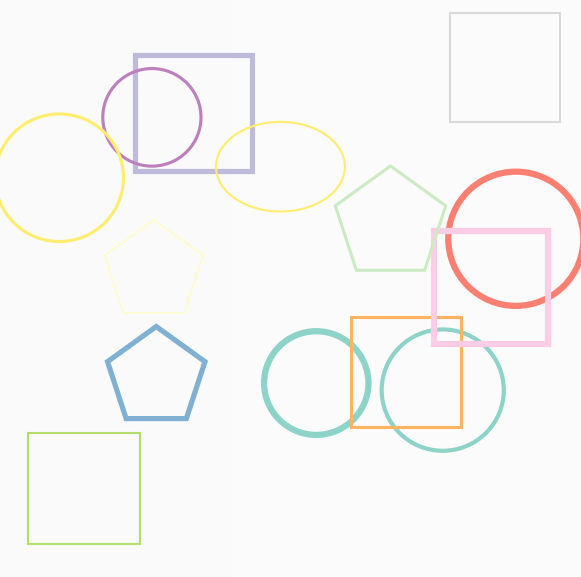[{"shape": "circle", "thickness": 2, "radius": 0.53, "center": [0.762, 0.324]}, {"shape": "circle", "thickness": 3, "radius": 0.45, "center": [0.544, 0.336]}, {"shape": "pentagon", "thickness": 0.5, "radius": 0.45, "center": [0.265, 0.529]}, {"shape": "square", "thickness": 2.5, "radius": 0.5, "center": [0.333, 0.803]}, {"shape": "circle", "thickness": 3, "radius": 0.58, "center": [0.887, 0.586]}, {"shape": "pentagon", "thickness": 2.5, "radius": 0.44, "center": [0.269, 0.346]}, {"shape": "square", "thickness": 1.5, "radius": 0.48, "center": [0.698, 0.354]}, {"shape": "square", "thickness": 1, "radius": 0.48, "center": [0.144, 0.153]}, {"shape": "square", "thickness": 3, "radius": 0.49, "center": [0.844, 0.501]}, {"shape": "square", "thickness": 1, "radius": 0.47, "center": [0.868, 0.883]}, {"shape": "circle", "thickness": 1.5, "radius": 0.42, "center": [0.261, 0.796]}, {"shape": "pentagon", "thickness": 1.5, "radius": 0.5, "center": [0.672, 0.612]}, {"shape": "circle", "thickness": 1.5, "radius": 0.55, "center": [0.102, 0.691]}, {"shape": "oval", "thickness": 1, "radius": 0.55, "center": [0.483, 0.71]}]